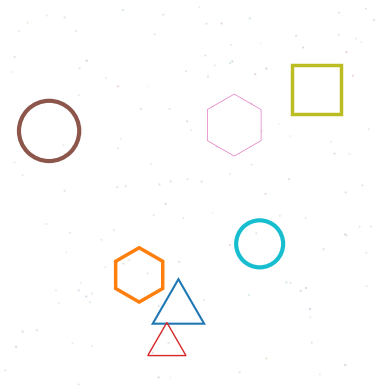[{"shape": "triangle", "thickness": 1.5, "radius": 0.39, "center": [0.463, 0.198]}, {"shape": "hexagon", "thickness": 2.5, "radius": 0.35, "center": [0.362, 0.286]}, {"shape": "triangle", "thickness": 1, "radius": 0.29, "center": [0.433, 0.105]}, {"shape": "circle", "thickness": 3, "radius": 0.39, "center": [0.128, 0.66]}, {"shape": "hexagon", "thickness": 0.5, "radius": 0.4, "center": [0.608, 0.675]}, {"shape": "square", "thickness": 2.5, "radius": 0.32, "center": [0.822, 0.767]}, {"shape": "circle", "thickness": 3, "radius": 0.31, "center": [0.674, 0.367]}]